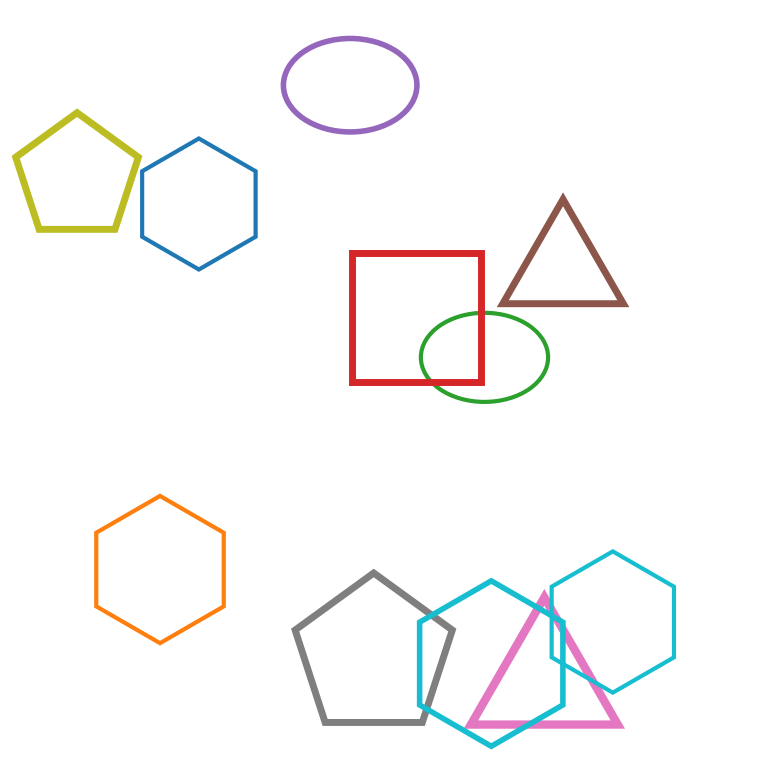[{"shape": "hexagon", "thickness": 1.5, "radius": 0.43, "center": [0.258, 0.735]}, {"shape": "hexagon", "thickness": 1.5, "radius": 0.48, "center": [0.208, 0.26]}, {"shape": "oval", "thickness": 1.5, "radius": 0.41, "center": [0.629, 0.536]}, {"shape": "square", "thickness": 2.5, "radius": 0.42, "center": [0.541, 0.587]}, {"shape": "oval", "thickness": 2, "radius": 0.43, "center": [0.455, 0.889]}, {"shape": "triangle", "thickness": 2.5, "radius": 0.45, "center": [0.731, 0.651]}, {"shape": "triangle", "thickness": 3, "radius": 0.55, "center": [0.707, 0.114]}, {"shape": "pentagon", "thickness": 2.5, "radius": 0.54, "center": [0.485, 0.149]}, {"shape": "pentagon", "thickness": 2.5, "radius": 0.42, "center": [0.1, 0.77]}, {"shape": "hexagon", "thickness": 1.5, "radius": 0.46, "center": [0.796, 0.192]}, {"shape": "hexagon", "thickness": 2, "radius": 0.54, "center": [0.638, 0.138]}]